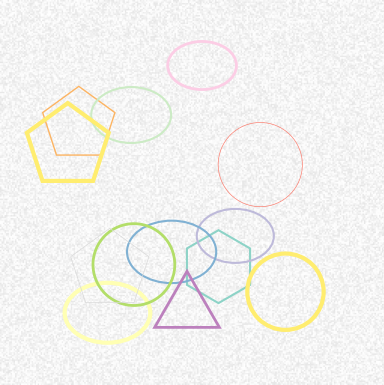[{"shape": "hexagon", "thickness": 1.5, "radius": 0.47, "center": [0.568, 0.307]}, {"shape": "oval", "thickness": 3, "radius": 0.56, "center": [0.279, 0.188]}, {"shape": "oval", "thickness": 1.5, "radius": 0.5, "center": [0.611, 0.387]}, {"shape": "circle", "thickness": 0.5, "radius": 0.55, "center": [0.676, 0.573]}, {"shape": "oval", "thickness": 1.5, "radius": 0.58, "center": [0.446, 0.346]}, {"shape": "pentagon", "thickness": 1, "radius": 0.49, "center": [0.205, 0.677]}, {"shape": "circle", "thickness": 2, "radius": 0.53, "center": [0.348, 0.313]}, {"shape": "oval", "thickness": 2, "radius": 0.45, "center": [0.525, 0.83]}, {"shape": "pentagon", "thickness": 0.5, "radius": 0.53, "center": [0.285, 0.3]}, {"shape": "triangle", "thickness": 2, "radius": 0.49, "center": [0.486, 0.198]}, {"shape": "oval", "thickness": 1.5, "radius": 0.52, "center": [0.341, 0.701]}, {"shape": "circle", "thickness": 3, "radius": 0.5, "center": [0.741, 0.242]}, {"shape": "pentagon", "thickness": 3, "radius": 0.56, "center": [0.176, 0.621]}]